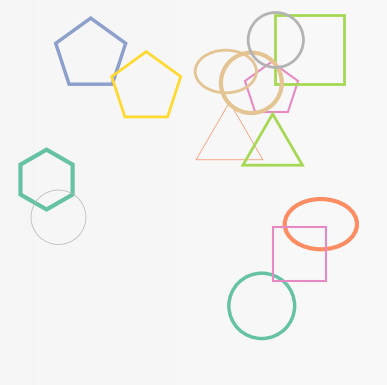[{"shape": "hexagon", "thickness": 3, "radius": 0.39, "center": [0.12, 0.534]}, {"shape": "circle", "thickness": 2.5, "radius": 0.42, "center": [0.675, 0.206]}, {"shape": "oval", "thickness": 3, "radius": 0.47, "center": [0.828, 0.418]}, {"shape": "triangle", "thickness": 0.5, "radius": 0.5, "center": [0.592, 0.635]}, {"shape": "pentagon", "thickness": 2.5, "radius": 0.47, "center": [0.234, 0.858]}, {"shape": "pentagon", "thickness": 1.5, "radius": 0.36, "center": [0.701, 0.767]}, {"shape": "square", "thickness": 1.5, "radius": 0.35, "center": [0.773, 0.34]}, {"shape": "triangle", "thickness": 2, "radius": 0.44, "center": [0.704, 0.615]}, {"shape": "square", "thickness": 2, "radius": 0.44, "center": [0.799, 0.872]}, {"shape": "pentagon", "thickness": 2, "radius": 0.47, "center": [0.377, 0.772]}, {"shape": "oval", "thickness": 2, "radius": 0.4, "center": [0.583, 0.814]}, {"shape": "circle", "thickness": 3, "radius": 0.39, "center": [0.649, 0.785]}, {"shape": "circle", "thickness": 2, "radius": 0.36, "center": [0.712, 0.896]}, {"shape": "circle", "thickness": 0.5, "radius": 0.35, "center": [0.151, 0.436]}]